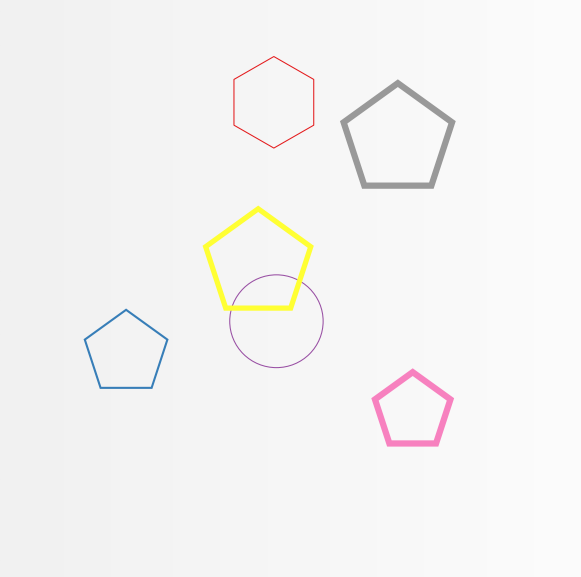[{"shape": "hexagon", "thickness": 0.5, "radius": 0.4, "center": [0.471, 0.822]}, {"shape": "pentagon", "thickness": 1, "radius": 0.37, "center": [0.217, 0.388]}, {"shape": "circle", "thickness": 0.5, "radius": 0.4, "center": [0.476, 0.443]}, {"shape": "pentagon", "thickness": 2.5, "radius": 0.48, "center": [0.444, 0.543]}, {"shape": "pentagon", "thickness": 3, "radius": 0.34, "center": [0.71, 0.286]}, {"shape": "pentagon", "thickness": 3, "radius": 0.49, "center": [0.684, 0.757]}]